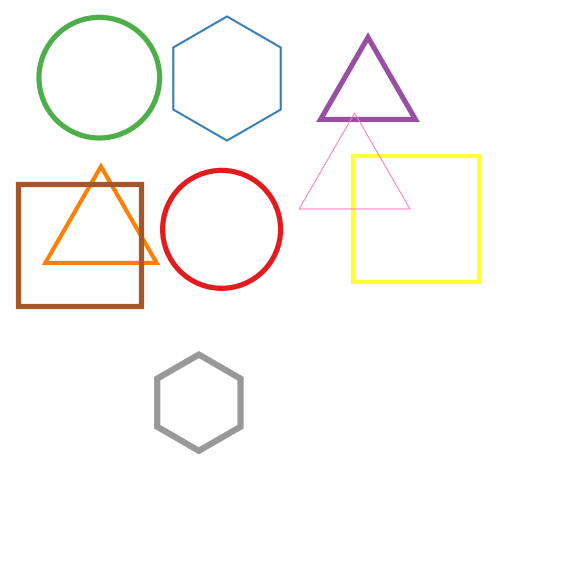[{"shape": "circle", "thickness": 2.5, "radius": 0.51, "center": [0.384, 0.602]}, {"shape": "hexagon", "thickness": 1, "radius": 0.54, "center": [0.393, 0.863]}, {"shape": "circle", "thickness": 2.5, "radius": 0.52, "center": [0.172, 0.865]}, {"shape": "triangle", "thickness": 2.5, "radius": 0.47, "center": [0.637, 0.84]}, {"shape": "triangle", "thickness": 2, "radius": 0.56, "center": [0.175, 0.599]}, {"shape": "square", "thickness": 2, "radius": 0.54, "center": [0.72, 0.62]}, {"shape": "square", "thickness": 2.5, "radius": 0.53, "center": [0.138, 0.575]}, {"shape": "triangle", "thickness": 0.5, "radius": 0.55, "center": [0.614, 0.693]}, {"shape": "hexagon", "thickness": 3, "radius": 0.42, "center": [0.344, 0.302]}]